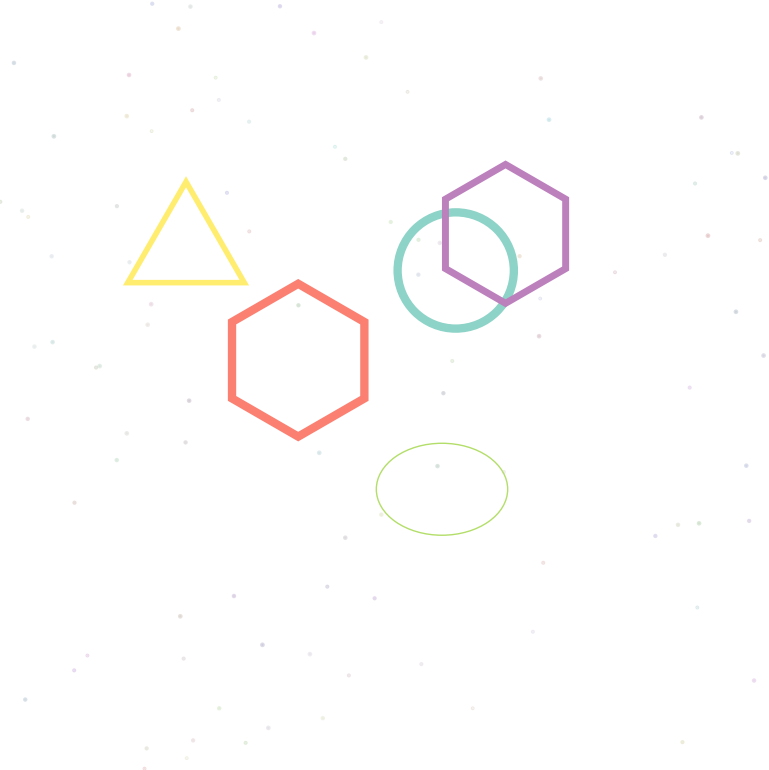[{"shape": "circle", "thickness": 3, "radius": 0.38, "center": [0.592, 0.649]}, {"shape": "hexagon", "thickness": 3, "radius": 0.5, "center": [0.387, 0.532]}, {"shape": "oval", "thickness": 0.5, "radius": 0.43, "center": [0.574, 0.365]}, {"shape": "hexagon", "thickness": 2.5, "radius": 0.45, "center": [0.657, 0.696]}, {"shape": "triangle", "thickness": 2, "radius": 0.44, "center": [0.242, 0.677]}]